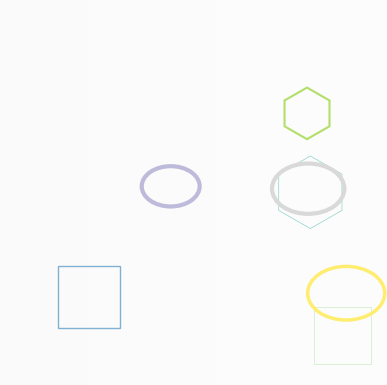[{"shape": "hexagon", "thickness": 0.5, "radius": 0.47, "center": [0.801, 0.501]}, {"shape": "oval", "thickness": 3, "radius": 0.37, "center": [0.44, 0.516]}, {"shape": "square", "thickness": 1, "radius": 0.4, "center": [0.23, 0.228]}, {"shape": "hexagon", "thickness": 1.5, "radius": 0.33, "center": [0.792, 0.706]}, {"shape": "oval", "thickness": 3, "radius": 0.47, "center": [0.795, 0.51]}, {"shape": "square", "thickness": 0.5, "radius": 0.37, "center": [0.885, 0.128]}, {"shape": "oval", "thickness": 2.5, "radius": 0.5, "center": [0.893, 0.238]}]